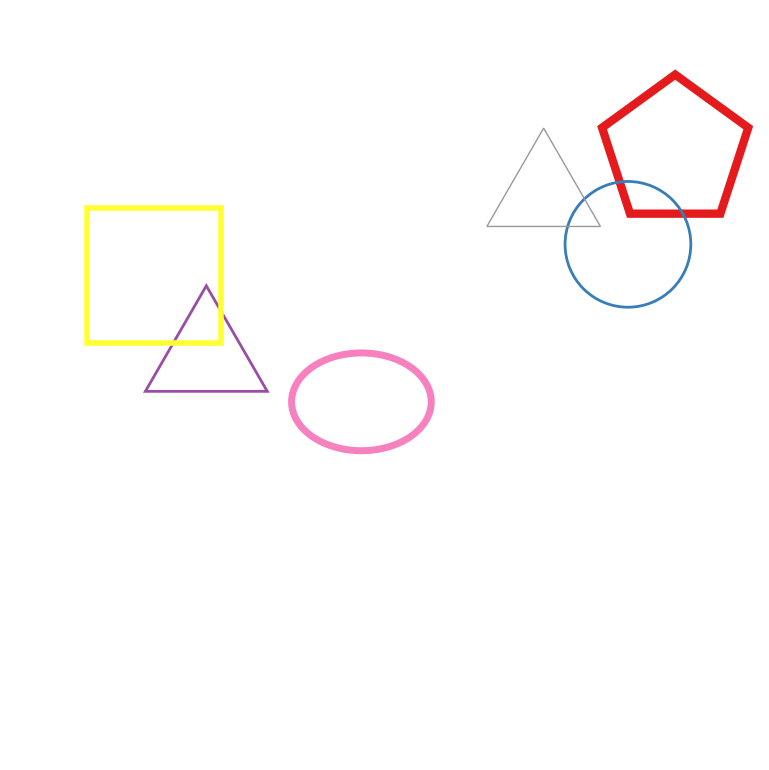[{"shape": "pentagon", "thickness": 3, "radius": 0.5, "center": [0.877, 0.803]}, {"shape": "circle", "thickness": 1, "radius": 0.41, "center": [0.815, 0.683]}, {"shape": "triangle", "thickness": 1, "radius": 0.46, "center": [0.268, 0.537]}, {"shape": "square", "thickness": 2, "radius": 0.44, "center": [0.2, 0.642]}, {"shape": "oval", "thickness": 2.5, "radius": 0.45, "center": [0.469, 0.478]}, {"shape": "triangle", "thickness": 0.5, "radius": 0.43, "center": [0.706, 0.748]}]